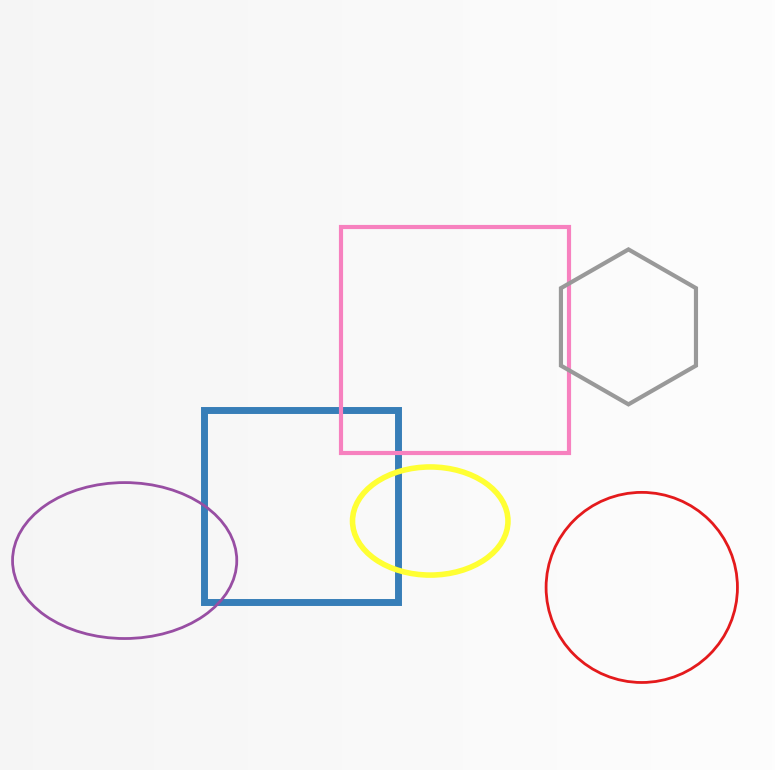[{"shape": "circle", "thickness": 1, "radius": 0.62, "center": [0.828, 0.237]}, {"shape": "square", "thickness": 2.5, "radius": 0.63, "center": [0.389, 0.343]}, {"shape": "oval", "thickness": 1, "radius": 0.72, "center": [0.161, 0.272]}, {"shape": "oval", "thickness": 2, "radius": 0.5, "center": [0.555, 0.323]}, {"shape": "square", "thickness": 1.5, "radius": 0.74, "center": [0.587, 0.558]}, {"shape": "hexagon", "thickness": 1.5, "radius": 0.5, "center": [0.811, 0.575]}]